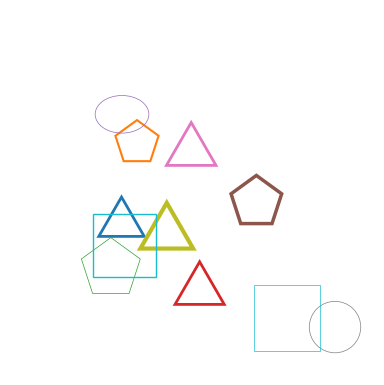[{"shape": "triangle", "thickness": 2, "radius": 0.34, "center": [0.316, 0.42]}, {"shape": "pentagon", "thickness": 1.5, "radius": 0.29, "center": [0.356, 0.629]}, {"shape": "pentagon", "thickness": 0.5, "radius": 0.4, "center": [0.288, 0.303]}, {"shape": "triangle", "thickness": 2, "radius": 0.37, "center": [0.519, 0.246]}, {"shape": "oval", "thickness": 0.5, "radius": 0.35, "center": [0.317, 0.703]}, {"shape": "pentagon", "thickness": 2.5, "radius": 0.35, "center": [0.666, 0.475]}, {"shape": "triangle", "thickness": 2, "radius": 0.37, "center": [0.497, 0.608]}, {"shape": "circle", "thickness": 0.5, "radius": 0.33, "center": [0.87, 0.15]}, {"shape": "triangle", "thickness": 3, "radius": 0.4, "center": [0.433, 0.394]}, {"shape": "square", "thickness": 1, "radius": 0.41, "center": [0.323, 0.363]}, {"shape": "square", "thickness": 0.5, "radius": 0.43, "center": [0.746, 0.174]}]